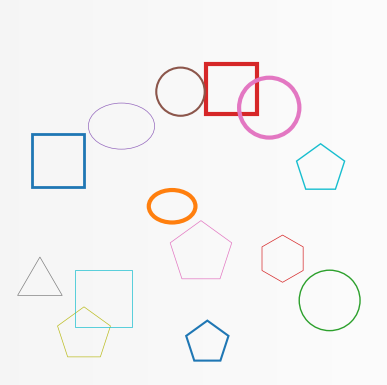[{"shape": "pentagon", "thickness": 1.5, "radius": 0.29, "center": [0.535, 0.11]}, {"shape": "square", "thickness": 2, "radius": 0.34, "center": [0.15, 0.583]}, {"shape": "oval", "thickness": 3, "radius": 0.3, "center": [0.444, 0.464]}, {"shape": "circle", "thickness": 1, "radius": 0.39, "center": [0.851, 0.22]}, {"shape": "hexagon", "thickness": 0.5, "radius": 0.31, "center": [0.729, 0.328]}, {"shape": "square", "thickness": 3, "radius": 0.33, "center": [0.597, 0.769]}, {"shape": "oval", "thickness": 0.5, "radius": 0.43, "center": [0.313, 0.672]}, {"shape": "circle", "thickness": 1.5, "radius": 0.31, "center": [0.466, 0.762]}, {"shape": "circle", "thickness": 3, "radius": 0.39, "center": [0.695, 0.72]}, {"shape": "pentagon", "thickness": 0.5, "radius": 0.42, "center": [0.519, 0.343]}, {"shape": "triangle", "thickness": 0.5, "radius": 0.33, "center": [0.103, 0.266]}, {"shape": "pentagon", "thickness": 0.5, "radius": 0.36, "center": [0.217, 0.131]}, {"shape": "pentagon", "thickness": 1, "radius": 0.33, "center": [0.827, 0.561]}, {"shape": "square", "thickness": 0.5, "radius": 0.37, "center": [0.266, 0.225]}]